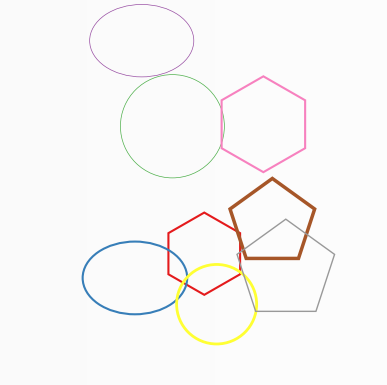[{"shape": "hexagon", "thickness": 1.5, "radius": 0.53, "center": [0.527, 0.341]}, {"shape": "oval", "thickness": 1.5, "radius": 0.67, "center": [0.348, 0.278]}, {"shape": "circle", "thickness": 0.5, "radius": 0.67, "center": [0.445, 0.672]}, {"shape": "oval", "thickness": 0.5, "radius": 0.67, "center": [0.366, 0.894]}, {"shape": "circle", "thickness": 2, "radius": 0.52, "center": [0.559, 0.21]}, {"shape": "pentagon", "thickness": 2.5, "radius": 0.57, "center": [0.703, 0.422]}, {"shape": "hexagon", "thickness": 1.5, "radius": 0.62, "center": [0.68, 0.677]}, {"shape": "pentagon", "thickness": 1, "radius": 0.66, "center": [0.738, 0.298]}]